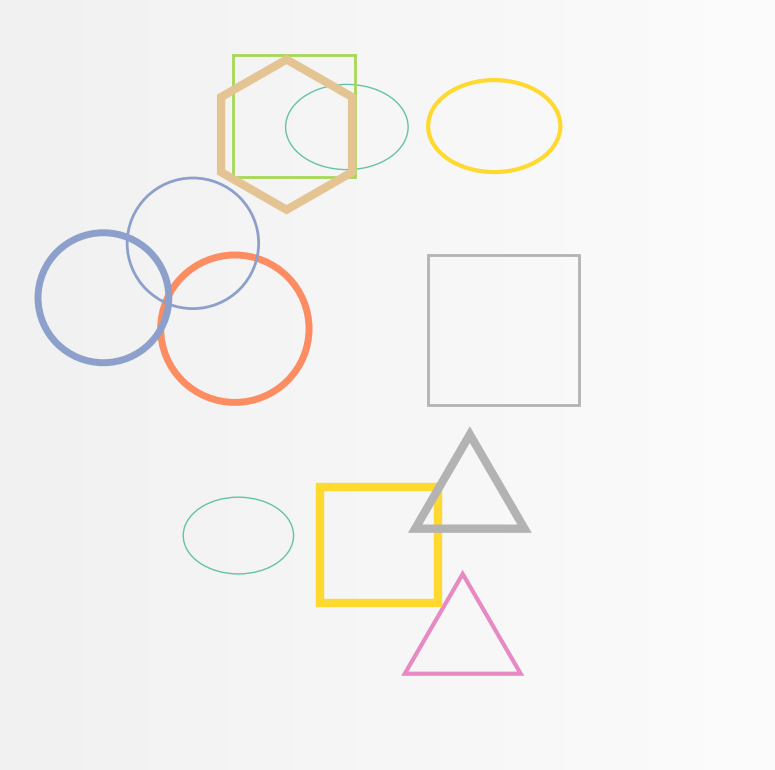[{"shape": "oval", "thickness": 0.5, "radius": 0.36, "center": [0.308, 0.304]}, {"shape": "oval", "thickness": 0.5, "radius": 0.4, "center": [0.448, 0.835]}, {"shape": "circle", "thickness": 2.5, "radius": 0.48, "center": [0.303, 0.573]}, {"shape": "circle", "thickness": 2.5, "radius": 0.42, "center": [0.133, 0.613]}, {"shape": "circle", "thickness": 1, "radius": 0.42, "center": [0.249, 0.684]}, {"shape": "triangle", "thickness": 1.5, "radius": 0.43, "center": [0.597, 0.168]}, {"shape": "square", "thickness": 1, "radius": 0.39, "center": [0.379, 0.849]}, {"shape": "oval", "thickness": 1.5, "radius": 0.43, "center": [0.638, 0.836]}, {"shape": "square", "thickness": 3, "radius": 0.38, "center": [0.489, 0.292]}, {"shape": "hexagon", "thickness": 3, "radius": 0.49, "center": [0.37, 0.825]}, {"shape": "triangle", "thickness": 3, "radius": 0.41, "center": [0.606, 0.354]}, {"shape": "square", "thickness": 1, "radius": 0.49, "center": [0.65, 0.572]}]